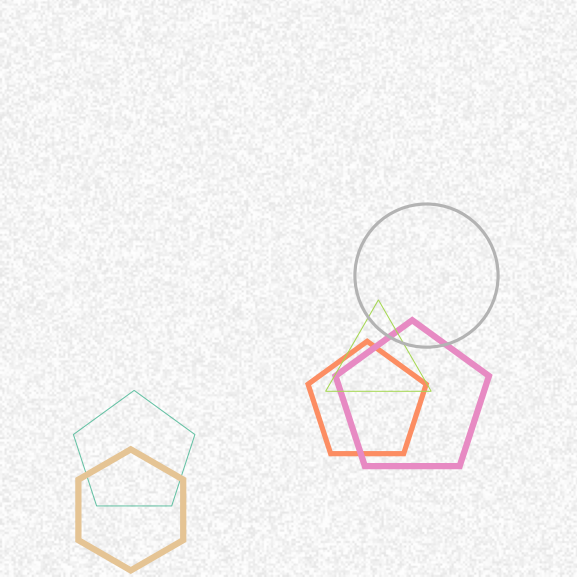[{"shape": "pentagon", "thickness": 0.5, "radius": 0.55, "center": [0.232, 0.213]}, {"shape": "pentagon", "thickness": 2.5, "radius": 0.54, "center": [0.636, 0.301]}, {"shape": "pentagon", "thickness": 3, "radius": 0.7, "center": [0.714, 0.305]}, {"shape": "triangle", "thickness": 0.5, "radius": 0.53, "center": [0.655, 0.374]}, {"shape": "hexagon", "thickness": 3, "radius": 0.52, "center": [0.226, 0.116]}, {"shape": "circle", "thickness": 1.5, "radius": 0.62, "center": [0.739, 0.522]}]